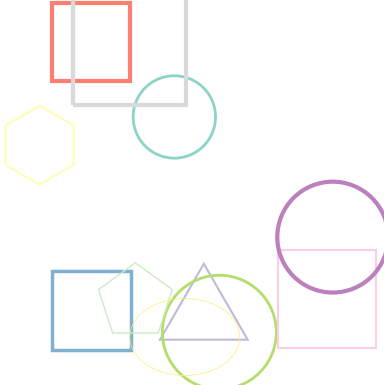[{"shape": "circle", "thickness": 2, "radius": 0.53, "center": [0.453, 0.696]}, {"shape": "hexagon", "thickness": 1.5, "radius": 0.51, "center": [0.103, 0.623]}, {"shape": "triangle", "thickness": 1.5, "radius": 0.66, "center": [0.529, 0.183]}, {"shape": "square", "thickness": 3, "radius": 0.5, "center": [0.236, 0.891]}, {"shape": "square", "thickness": 2.5, "radius": 0.51, "center": [0.237, 0.193]}, {"shape": "circle", "thickness": 2, "radius": 0.74, "center": [0.57, 0.137]}, {"shape": "square", "thickness": 1.5, "radius": 0.63, "center": [0.849, 0.223]}, {"shape": "square", "thickness": 3, "radius": 0.74, "center": [0.336, 0.875]}, {"shape": "circle", "thickness": 3, "radius": 0.72, "center": [0.864, 0.384]}, {"shape": "pentagon", "thickness": 1, "radius": 0.5, "center": [0.352, 0.217]}, {"shape": "oval", "thickness": 0.5, "radius": 0.71, "center": [0.48, 0.125]}]